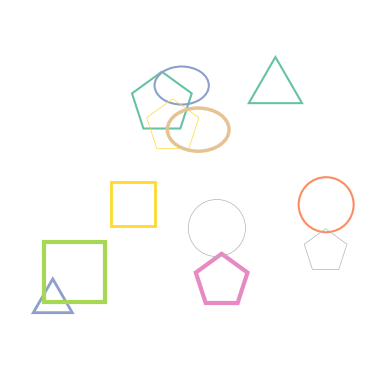[{"shape": "triangle", "thickness": 1.5, "radius": 0.4, "center": [0.715, 0.772]}, {"shape": "pentagon", "thickness": 1.5, "radius": 0.41, "center": [0.42, 0.732]}, {"shape": "circle", "thickness": 1.5, "radius": 0.36, "center": [0.847, 0.468]}, {"shape": "oval", "thickness": 1.5, "radius": 0.35, "center": [0.472, 0.778]}, {"shape": "triangle", "thickness": 2, "radius": 0.29, "center": [0.137, 0.217]}, {"shape": "pentagon", "thickness": 3, "radius": 0.35, "center": [0.576, 0.27]}, {"shape": "square", "thickness": 3, "radius": 0.39, "center": [0.194, 0.293]}, {"shape": "pentagon", "thickness": 0.5, "radius": 0.36, "center": [0.449, 0.672]}, {"shape": "square", "thickness": 2, "radius": 0.29, "center": [0.346, 0.47]}, {"shape": "oval", "thickness": 2.5, "radius": 0.4, "center": [0.515, 0.663]}, {"shape": "pentagon", "thickness": 0.5, "radius": 0.29, "center": [0.846, 0.348]}, {"shape": "circle", "thickness": 0.5, "radius": 0.37, "center": [0.563, 0.408]}]